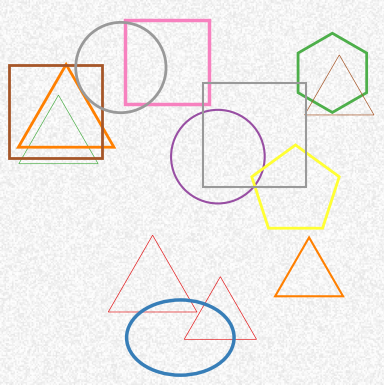[{"shape": "triangle", "thickness": 0.5, "radius": 0.66, "center": [0.396, 0.256]}, {"shape": "triangle", "thickness": 0.5, "radius": 0.54, "center": [0.572, 0.173]}, {"shape": "oval", "thickness": 2.5, "radius": 0.7, "center": [0.468, 0.123]}, {"shape": "hexagon", "thickness": 2, "radius": 0.51, "center": [0.863, 0.811]}, {"shape": "triangle", "thickness": 0.5, "radius": 0.59, "center": [0.152, 0.634]}, {"shape": "circle", "thickness": 1.5, "radius": 0.61, "center": [0.566, 0.593]}, {"shape": "triangle", "thickness": 1.5, "radius": 0.51, "center": [0.803, 0.281]}, {"shape": "triangle", "thickness": 2, "radius": 0.72, "center": [0.172, 0.689]}, {"shape": "pentagon", "thickness": 2, "radius": 0.6, "center": [0.768, 0.504]}, {"shape": "square", "thickness": 2, "radius": 0.61, "center": [0.144, 0.71]}, {"shape": "triangle", "thickness": 0.5, "radius": 0.52, "center": [0.881, 0.753]}, {"shape": "square", "thickness": 2.5, "radius": 0.55, "center": [0.433, 0.839]}, {"shape": "circle", "thickness": 2, "radius": 0.59, "center": [0.314, 0.825]}, {"shape": "square", "thickness": 1.5, "radius": 0.67, "center": [0.661, 0.65]}]